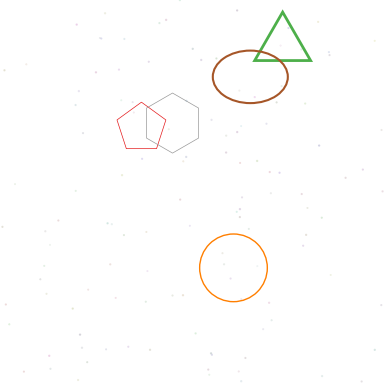[{"shape": "pentagon", "thickness": 0.5, "radius": 0.33, "center": [0.367, 0.668]}, {"shape": "triangle", "thickness": 2, "radius": 0.42, "center": [0.734, 0.885]}, {"shape": "circle", "thickness": 1, "radius": 0.44, "center": [0.606, 0.304]}, {"shape": "oval", "thickness": 1.5, "radius": 0.49, "center": [0.65, 0.8]}, {"shape": "hexagon", "thickness": 0.5, "radius": 0.39, "center": [0.448, 0.68]}]